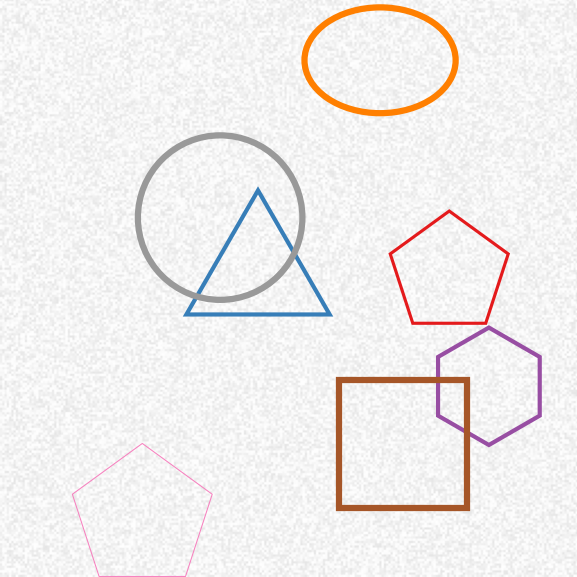[{"shape": "pentagon", "thickness": 1.5, "radius": 0.54, "center": [0.778, 0.526]}, {"shape": "triangle", "thickness": 2, "radius": 0.72, "center": [0.447, 0.526]}, {"shape": "hexagon", "thickness": 2, "radius": 0.51, "center": [0.847, 0.33]}, {"shape": "oval", "thickness": 3, "radius": 0.65, "center": [0.658, 0.895]}, {"shape": "square", "thickness": 3, "radius": 0.56, "center": [0.698, 0.23]}, {"shape": "pentagon", "thickness": 0.5, "radius": 0.64, "center": [0.246, 0.104]}, {"shape": "circle", "thickness": 3, "radius": 0.71, "center": [0.381, 0.622]}]